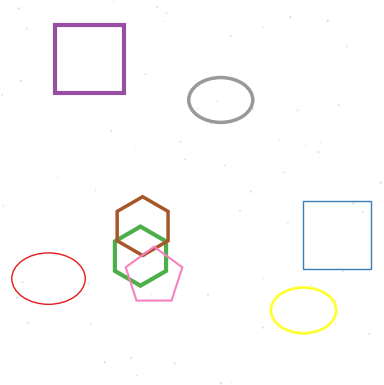[{"shape": "oval", "thickness": 1, "radius": 0.48, "center": [0.126, 0.276]}, {"shape": "square", "thickness": 1, "radius": 0.44, "center": [0.875, 0.389]}, {"shape": "hexagon", "thickness": 3, "radius": 0.38, "center": [0.365, 0.335]}, {"shape": "square", "thickness": 3, "radius": 0.44, "center": [0.232, 0.847]}, {"shape": "oval", "thickness": 2, "radius": 0.42, "center": [0.788, 0.194]}, {"shape": "hexagon", "thickness": 2.5, "radius": 0.38, "center": [0.37, 0.413]}, {"shape": "pentagon", "thickness": 1.5, "radius": 0.39, "center": [0.4, 0.282]}, {"shape": "oval", "thickness": 2.5, "radius": 0.42, "center": [0.573, 0.74]}]